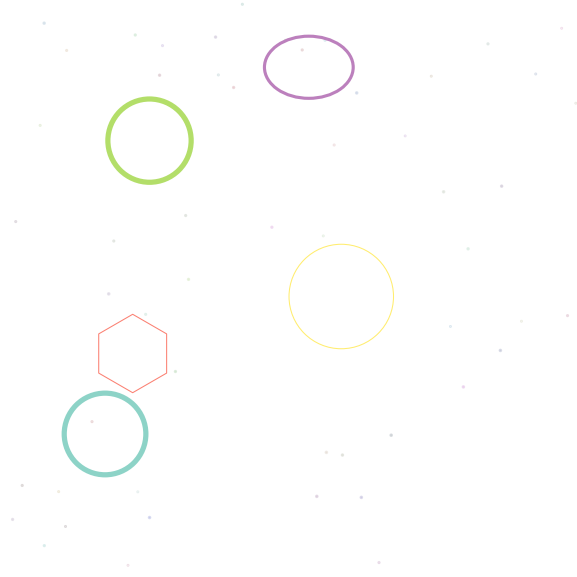[{"shape": "circle", "thickness": 2.5, "radius": 0.35, "center": [0.182, 0.248]}, {"shape": "hexagon", "thickness": 0.5, "radius": 0.34, "center": [0.23, 0.387]}, {"shape": "circle", "thickness": 2.5, "radius": 0.36, "center": [0.259, 0.756]}, {"shape": "oval", "thickness": 1.5, "radius": 0.38, "center": [0.535, 0.883]}, {"shape": "circle", "thickness": 0.5, "radius": 0.45, "center": [0.591, 0.486]}]